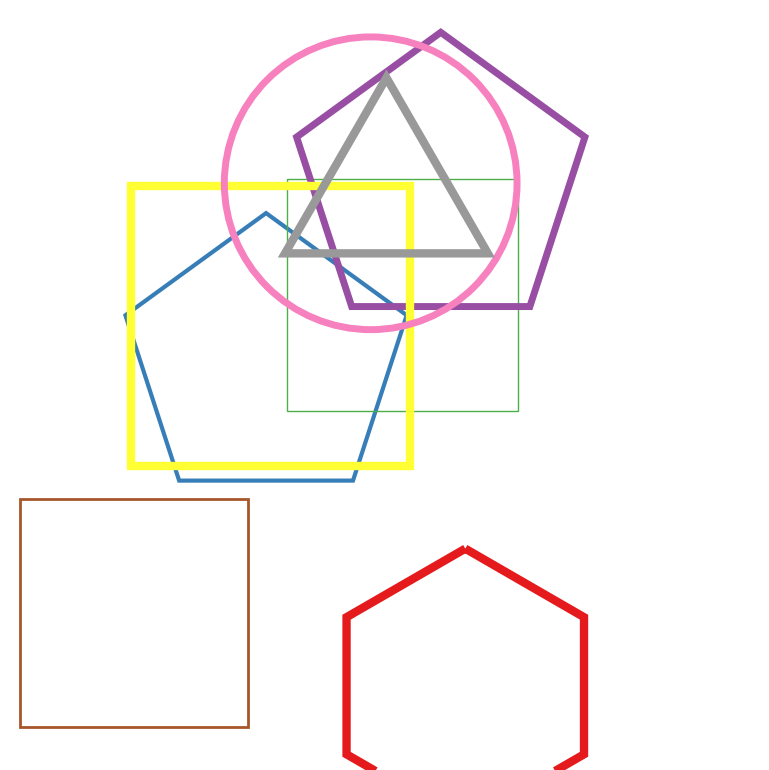[{"shape": "hexagon", "thickness": 3, "radius": 0.89, "center": [0.604, 0.109]}, {"shape": "pentagon", "thickness": 1.5, "radius": 0.96, "center": [0.346, 0.531]}, {"shape": "square", "thickness": 0.5, "radius": 0.75, "center": [0.523, 0.617]}, {"shape": "pentagon", "thickness": 2.5, "radius": 0.98, "center": [0.572, 0.761]}, {"shape": "square", "thickness": 3, "radius": 0.91, "center": [0.352, 0.577]}, {"shape": "square", "thickness": 1, "radius": 0.74, "center": [0.174, 0.204]}, {"shape": "circle", "thickness": 2.5, "radius": 0.95, "center": [0.481, 0.762]}, {"shape": "triangle", "thickness": 3, "radius": 0.76, "center": [0.502, 0.747]}]